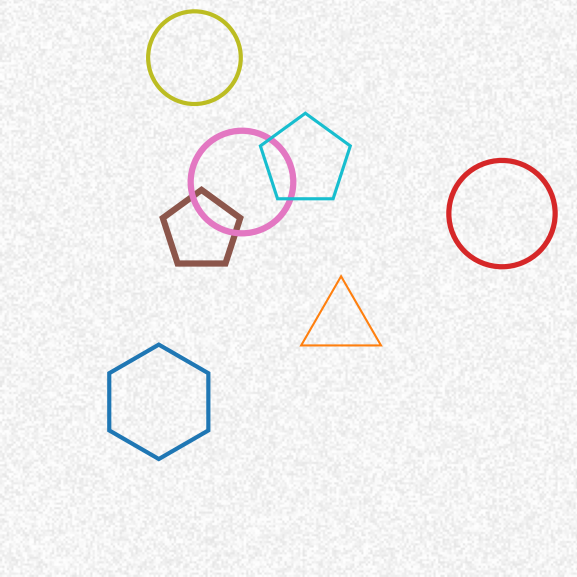[{"shape": "hexagon", "thickness": 2, "radius": 0.5, "center": [0.275, 0.303]}, {"shape": "triangle", "thickness": 1, "radius": 0.4, "center": [0.591, 0.441]}, {"shape": "circle", "thickness": 2.5, "radius": 0.46, "center": [0.869, 0.629]}, {"shape": "pentagon", "thickness": 3, "radius": 0.35, "center": [0.349, 0.6]}, {"shape": "circle", "thickness": 3, "radius": 0.44, "center": [0.419, 0.684]}, {"shape": "circle", "thickness": 2, "radius": 0.4, "center": [0.337, 0.899]}, {"shape": "pentagon", "thickness": 1.5, "radius": 0.41, "center": [0.529, 0.721]}]